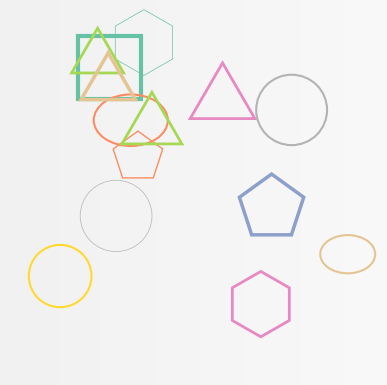[{"shape": "square", "thickness": 3, "radius": 0.41, "center": [0.283, 0.825]}, {"shape": "hexagon", "thickness": 0.5, "radius": 0.43, "center": [0.371, 0.89]}, {"shape": "oval", "thickness": 1.5, "radius": 0.48, "center": [0.337, 0.688]}, {"shape": "pentagon", "thickness": 1, "radius": 0.34, "center": [0.356, 0.592]}, {"shape": "pentagon", "thickness": 2.5, "radius": 0.44, "center": [0.701, 0.461]}, {"shape": "hexagon", "thickness": 2, "radius": 0.42, "center": [0.673, 0.21]}, {"shape": "triangle", "thickness": 2, "radius": 0.48, "center": [0.574, 0.74]}, {"shape": "triangle", "thickness": 2, "radius": 0.39, "center": [0.252, 0.849]}, {"shape": "triangle", "thickness": 2, "radius": 0.45, "center": [0.392, 0.671]}, {"shape": "circle", "thickness": 1.5, "radius": 0.4, "center": [0.155, 0.283]}, {"shape": "oval", "thickness": 1.5, "radius": 0.35, "center": [0.897, 0.34]}, {"shape": "triangle", "thickness": 2.5, "radius": 0.4, "center": [0.279, 0.782]}, {"shape": "circle", "thickness": 0.5, "radius": 0.46, "center": [0.3, 0.439]}, {"shape": "circle", "thickness": 1.5, "radius": 0.46, "center": [0.753, 0.714]}]